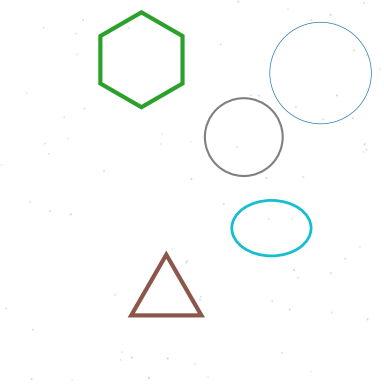[{"shape": "circle", "thickness": 0.5, "radius": 0.66, "center": [0.833, 0.81]}, {"shape": "hexagon", "thickness": 3, "radius": 0.62, "center": [0.367, 0.845]}, {"shape": "triangle", "thickness": 3, "radius": 0.53, "center": [0.432, 0.233]}, {"shape": "circle", "thickness": 1.5, "radius": 0.51, "center": [0.633, 0.644]}, {"shape": "oval", "thickness": 2, "radius": 0.51, "center": [0.705, 0.407]}]